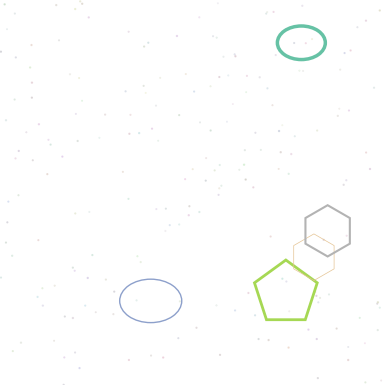[{"shape": "oval", "thickness": 2.5, "radius": 0.31, "center": [0.783, 0.889]}, {"shape": "oval", "thickness": 1, "radius": 0.4, "center": [0.391, 0.218]}, {"shape": "pentagon", "thickness": 2, "radius": 0.43, "center": [0.742, 0.239]}, {"shape": "hexagon", "thickness": 0.5, "radius": 0.3, "center": [0.815, 0.332]}, {"shape": "hexagon", "thickness": 1.5, "radius": 0.33, "center": [0.851, 0.4]}]